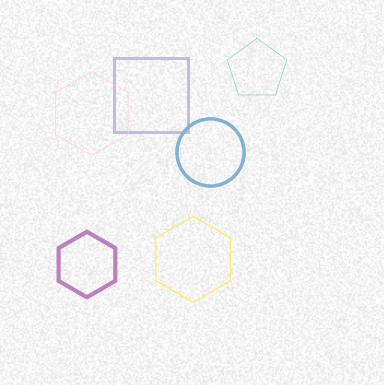[{"shape": "pentagon", "thickness": 0.5, "radius": 0.41, "center": [0.668, 0.819]}, {"shape": "square", "thickness": 2, "radius": 0.48, "center": [0.392, 0.754]}, {"shape": "circle", "thickness": 2.5, "radius": 0.44, "center": [0.547, 0.604]}, {"shape": "hexagon", "thickness": 0.5, "radius": 0.55, "center": [0.238, 0.705]}, {"shape": "hexagon", "thickness": 3, "radius": 0.43, "center": [0.226, 0.313]}, {"shape": "hexagon", "thickness": 1, "radius": 0.56, "center": [0.501, 0.327]}]